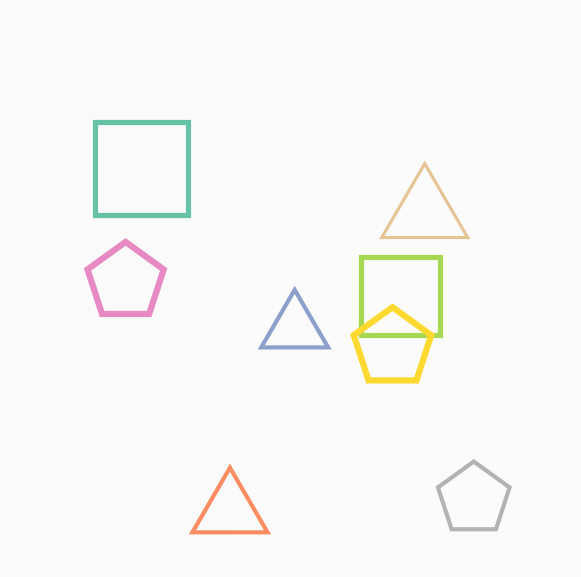[{"shape": "square", "thickness": 2.5, "radius": 0.4, "center": [0.244, 0.707]}, {"shape": "triangle", "thickness": 2, "radius": 0.37, "center": [0.396, 0.115]}, {"shape": "triangle", "thickness": 2, "radius": 0.33, "center": [0.507, 0.431]}, {"shape": "pentagon", "thickness": 3, "radius": 0.34, "center": [0.216, 0.511]}, {"shape": "square", "thickness": 2.5, "radius": 0.34, "center": [0.689, 0.486]}, {"shape": "pentagon", "thickness": 3, "radius": 0.35, "center": [0.675, 0.397]}, {"shape": "triangle", "thickness": 1.5, "radius": 0.43, "center": [0.731, 0.631]}, {"shape": "pentagon", "thickness": 2, "radius": 0.32, "center": [0.815, 0.135]}]